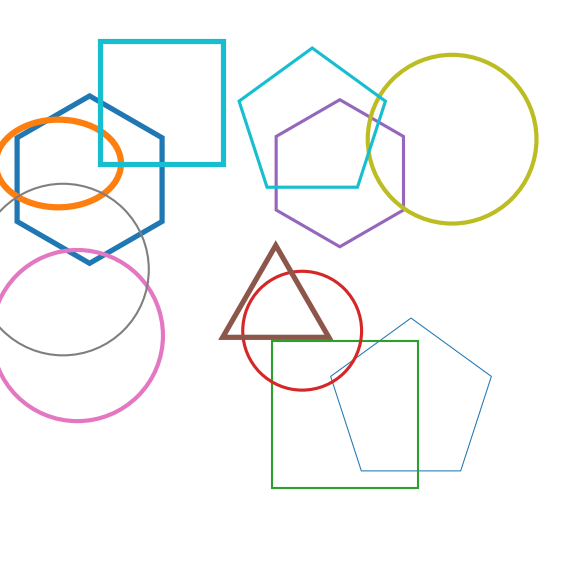[{"shape": "pentagon", "thickness": 0.5, "radius": 0.73, "center": [0.712, 0.302]}, {"shape": "hexagon", "thickness": 2.5, "radius": 0.72, "center": [0.155, 0.688]}, {"shape": "oval", "thickness": 3, "radius": 0.54, "center": [0.101, 0.716]}, {"shape": "square", "thickness": 1, "radius": 0.63, "center": [0.597, 0.281]}, {"shape": "circle", "thickness": 1.5, "radius": 0.51, "center": [0.523, 0.426]}, {"shape": "hexagon", "thickness": 1.5, "radius": 0.64, "center": [0.588, 0.699]}, {"shape": "triangle", "thickness": 2.5, "radius": 0.53, "center": [0.478, 0.468]}, {"shape": "circle", "thickness": 2, "radius": 0.74, "center": [0.134, 0.418]}, {"shape": "circle", "thickness": 1, "radius": 0.74, "center": [0.109, 0.532]}, {"shape": "circle", "thickness": 2, "radius": 0.73, "center": [0.783, 0.758]}, {"shape": "square", "thickness": 2.5, "radius": 0.53, "center": [0.279, 0.822]}, {"shape": "pentagon", "thickness": 1.5, "radius": 0.67, "center": [0.541, 0.783]}]